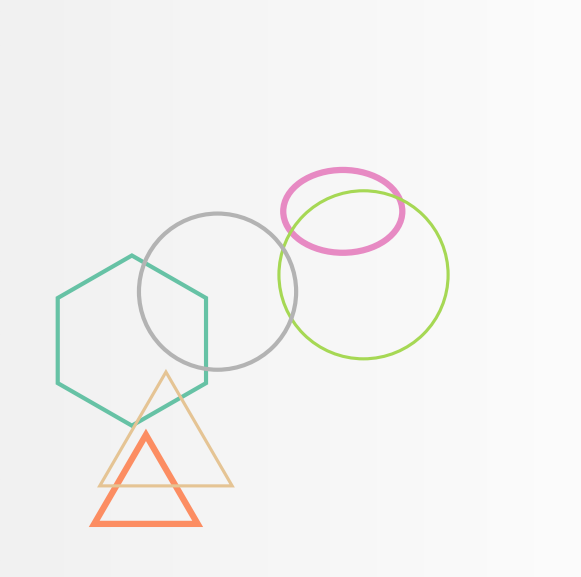[{"shape": "hexagon", "thickness": 2, "radius": 0.74, "center": [0.227, 0.409]}, {"shape": "triangle", "thickness": 3, "radius": 0.51, "center": [0.251, 0.143]}, {"shape": "oval", "thickness": 3, "radius": 0.51, "center": [0.59, 0.633]}, {"shape": "circle", "thickness": 1.5, "radius": 0.73, "center": [0.625, 0.523]}, {"shape": "triangle", "thickness": 1.5, "radius": 0.66, "center": [0.285, 0.224]}, {"shape": "circle", "thickness": 2, "radius": 0.68, "center": [0.374, 0.494]}]